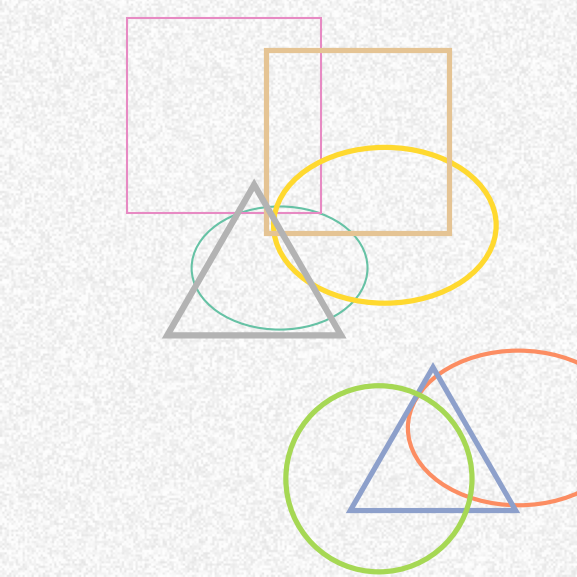[{"shape": "oval", "thickness": 1, "radius": 0.76, "center": [0.484, 0.535]}, {"shape": "oval", "thickness": 2, "radius": 0.96, "center": [0.898, 0.258]}, {"shape": "triangle", "thickness": 2.5, "radius": 0.83, "center": [0.75, 0.198]}, {"shape": "square", "thickness": 1, "radius": 0.84, "center": [0.387, 0.799]}, {"shape": "circle", "thickness": 2.5, "radius": 0.81, "center": [0.656, 0.17]}, {"shape": "oval", "thickness": 2.5, "radius": 0.96, "center": [0.666, 0.609]}, {"shape": "square", "thickness": 2.5, "radius": 0.79, "center": [0.619, 0.754]}, {"shape": "triangle", "thickness": 3, "radius": 0.87, "center": [0.44, 0.505]}]